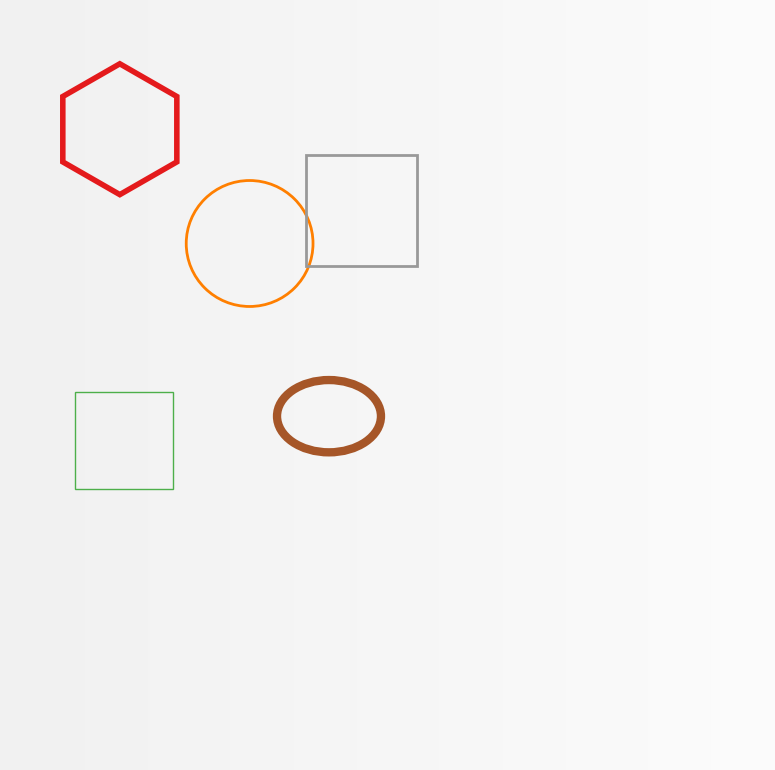[{"shape": "hexagon", "thickness": 2, "radius": 0.42, "center": [0.155, 0.832]}, {"shape": "square", "thickness": 0.5, "radius": 0.32, "center": [0.16, 0.428]}, {"shape": "circle", "thickness": 1, "radius": 0.41, "center": [0.322, 0.684]}, {"shape": "oval", "thickness": 3, "radius": 0.34, "center": [0.425, 0.46]}, {"shape": "square", "thickness": 1, "radius": 0.36, "center": [0.466, 0.726]}]